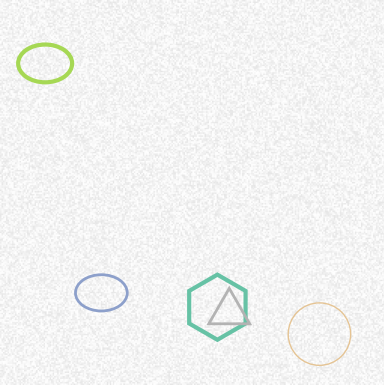[{"shape": "hexagon", "thickness": 3, "radius": 0.42, "center": [0.565, 0.202]}, {"shape": "oval", "thickness": 2, "radius": 0.34, "center": [0.263, 0.239]}, {"shape": "oval", "thickness": 3, "radius": 0.35, "center": [0.117, 0.835]}, {"shape": "circle", "thickness": 1, "radius": 0.41, "center": [0.83, 0.132]}, {"shape": "triangle", "thickness": 2, "radius": 0.31, "center": [0.595, 0.19]}]